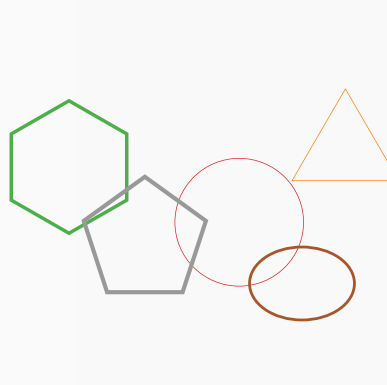[{"shape": "circle", "thickness": 0.5, "radius": 0.83, "center": [0.617, 0.423]}, {"shape": "hexagon", "thickness": 2.5, "radius": 0.86, "center": [0.178, 0.566]}, {"shape": "triangle", "thickness": 0.5, "radius": 0.8, "center": [0.891, 0.61]}, {"shape": "oval", "thickness": 2, "radius": 0.68, "center": [0.779, 0.264]}, {"shape": "pentagon", "thickness": 3, "radius": 0.83, "center": [0.374, 0.375]}]